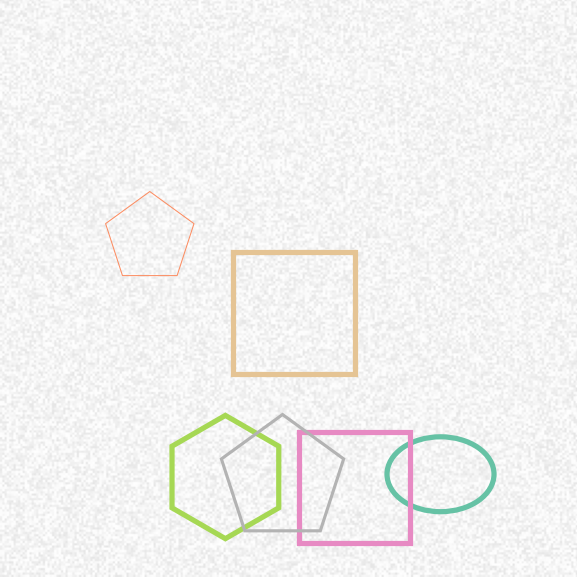[{"shape": "oval", "thickness": 2.5, "radius": 0.46, "center": [0.763, 0.178]}, {"shape": "pentagon", "thickness": 0.5, "radius": 0.4, "center": [0.259, 0.587]}, {"shape": "square", "thickness": 2.5, "radius": 0.48, "center": [0.614, 0.155]}, {"shape": "hexagon", "thickness": 2.5, "radius": 0.53, "center": [0.39, 0.173]}, {"shape": "square", "thickness": 2.5, "radius": 0.53, "center": [0.508, 0.456]}, {"shape": "pentagon", "thickness": 1.5, "radius": 0.56, "center": [0.489, 0.17]}]